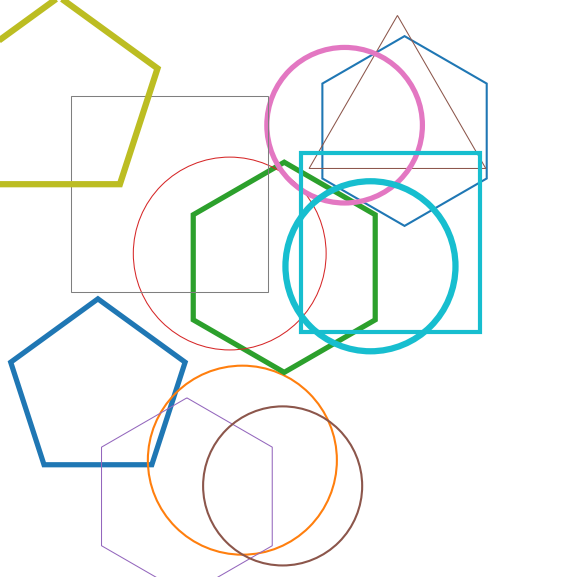[{"shape": "pentagon", "thickness": 2.5, "radius": 0.79, "center": [0.17, 0.323]}, {"shape": "hexagon", "thickness": 1, "radius": 0.82, "center": [0.701, 0.772]}, {"shape": "circle", "thickness": 1, "radius": 0.82, "center": [0.42, 0.202]}, {"shape": "hexagon", "thickness": 2.5, "radius": 0.91, "center": [0.492, 0.536]}, {"shape": "circle", "thickness": 0.5, "radius": 0.83, "center": [0.398, 0.56]}, {"shape": "hexagon", "thickness": 0.5, "radius": 0.85, "center": [0.324, 0.14]}, {"shape": "circle", "thickness": 1, "radius": 0.69, "center": [0.489, 0.158]}, {"shape": "triangle", "thickness": 0.5, "radius": 0.88, "center": [0.688, 0.796]}, {"shape": "circle", "thickness": 2.5, "radius": 0.67, "center": [0.597, 0.782]}, {"shape": "square", "thickness": 0.5, "radius": 0.85, "center": [0.294, 0.663]}, {"shape": "pentagon", "thickness": 3, "radius": 0.9, "center": [0.102, 0.825]}, {"shape": "circle", "thickness": 3, "radius": 0.74, "center": [0.642, 0.538]}, {"shape": "square", "thickness": 2, "radius": 0.78, "center": [0.676, 0.579]}]